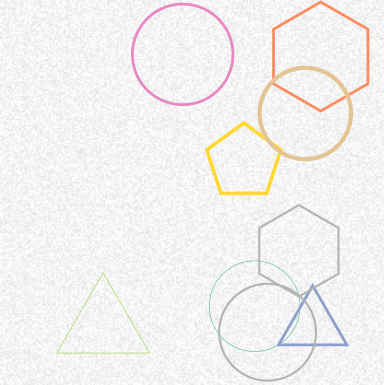[{"shape": "circle", "thickness": 0.5, "radius": 0.59, "center": [0.661, 0.205]}, {"shape": "hexagon", "thickness": 2, "radius": 0.71, "center": [0.833, 0.853]}, {"shape": "triangle", "thickness": 2, "radius": 0.51, "center": [0.812, 0.156]}, {"shape": "circle", "thickness": 2, "radius": 0.65, "center": [0.474, 0.859]}, {"shape": "triangle", "thickness": 0.5, "radius": 0.7, "center": [0.268, 0.152]}, {"shape": "pentagon", "thickness": 2.5, "radius": 0.5, "center": [0.633, 0.579]}, {"shape": "circle", "thickness": 3, "radius": 0.59, "center": [0.793, 0.705]}, {"shape": "circle", "thickness": 1.5, "radius": 0.63, "center": [0.695, 0.137]}, {"shape": "hexagon", "thickness": 1.5, "radius": 0.59, "center": [0.776, 0.349]}]